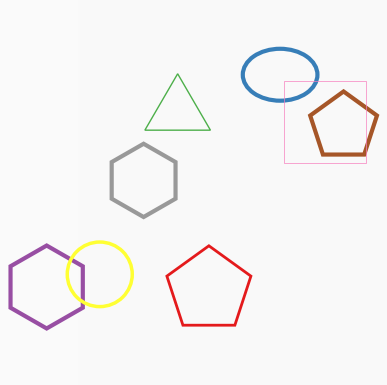[{"shape": "pentagon", "thickness": 2, "radius": 0.57, "center": [0.539, 0.248]}, {"shape": "oval", "thickness": 3, "radius": 0.48, "center": [0.723, 0.806]}, {"shape": "triangle", "thickness": 1, "radius": 0.49, "center": [0.458, 0.711]}, {"shape": "hexagon", "thickness": 3, "radius": 0.54, "center": [0.12, 0.255]}, {"shape": "circle", "thickness": 2.5, "radius": 0.42, "center": [0.257, 0.287]}, {"shape": "pentagon", "thickness": 3, "radius": 0.45, "center": [0.887, 0.672]}, {"shape": "square", "thickness": 0.5, "radius": 0.53, "center": [0.839, 0.684]}, {"shape": "hexagon", "thickness": 3, "radius": 0.48, "center": [0.371, 0.531]}]